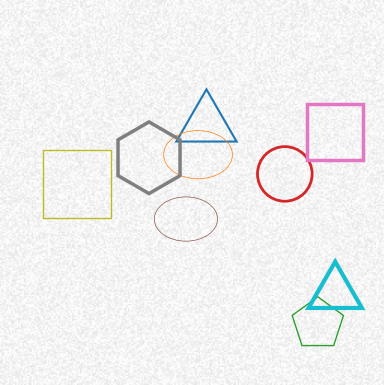[{"shape": "triangle", "thickness": 1.5, "radius": 0.45, "center": [0.536, 0.678]}, {"shape": "oval", "thickness": 0.5, "radius": 0.45, "center": [0.514, 0.598]}, {"shape": "pentagon", "thickness": 1, "radius": 0.35, "center": [0.826, 0.159]}, {"shape": "circle", "thickness": 2, "radius": 0.35, "center": [0.74, 0.548]}, {"shape": "oval", "thickness": 0.5, "radius": 0.41, "center": [0.483, 0.431]}, {"shape": "square", "thickness": 2.5, "radius": 0.37, "center": [0.871, 0.657]}, {"shape": "hexagon", "thickness": 2.5, "radius": 0.46, "center": [0.387, 0.59]}, {"shape": "square", "thickness": 1, "radius": 0.44, "center": [0.2, 0.522]}, {"shape": "triangle", "thickness": 3, "radius": 0.4, "center": [0.871, 0.24]}]